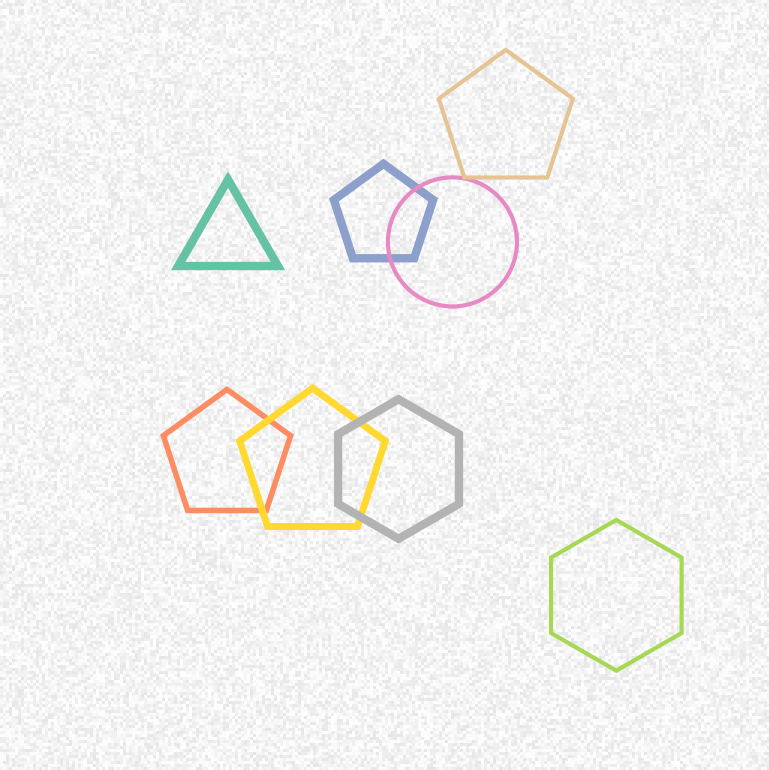[{"shape": "triangle", "thickness": 3, "radius": 0.37, "center": [0.296, 0.692]}, {"shape": "pentagon", "thickness": 2, "radius": 0.43, "center": [0.295, 0.407]}, {"shape": "pentagon", "thickness": 3, "radius": 0.34, "center": [0.498, 0.719]}, {"shape": "circle", "thickness": 1.5, "radius": 0.42, "center": [0.588, 0.686]}, {"shape": "hexagon", "thickness": 1.5, "radius": 0.49, "center": [0.8, 0.227]}, {"shape": "pentagon", "thickness": 2.5, "radius": 0.5, "center": [0.406, 0.397]}, {"shape": "pentagon", "thickness": 1.5, "radius": 0.46, "center": [0.657, 0.844]}, {"shape": "hexagon", "thickness": 3, "radius": 0.45, "center": [0.518, 0.391]}]